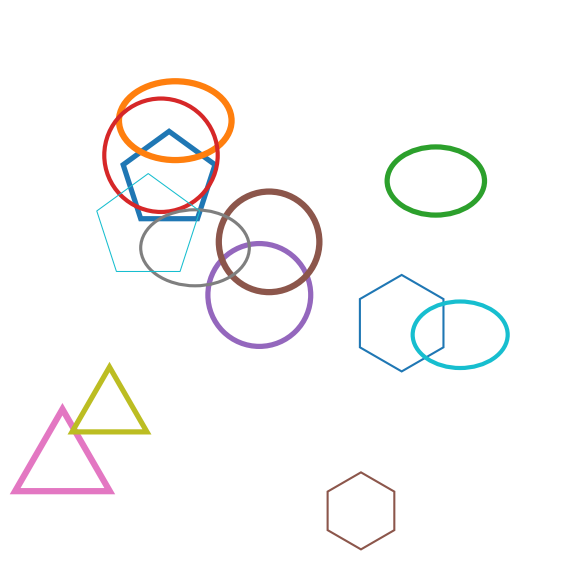[{"shape": "pentagon", "thickness": 2.5, "radius": 0.42, "center": [0.293, 0.688]}, {"shape": "hexagon", "thickness": 1, "radius": 0.42, "center": [0.696, 0.44]}, {"shape": "oval", "thickness": 3, "radius": 0.49, "center": [0.303, 0.79]}, {"shape": "oval", "thickness": 2.5, "radius": 0.42, "center": [0.755, 0.686]}, {"shape": "circle", "thickness": 2, "radius": 0.49, "center": [0.279, 0.73]}, {"shape": "circle", "thickness": 2.5, "radius": 0.45, "center": [0.449, 0.488]}, {"shape": "hexagon", "thickness": 1, "radius": 0.33, "center": [0.625, 0.115]}, {"shape": "circle", "thickness": 3, "radius": 0.44, "center": [0.466, 0.58]}, {"shape": "triangle", "thickness": 3, "radius": 0.47, "center": [0.108, 0.196]}, {"shape": "oval", "thickness": 1.5, "radius": 0.47, "center": [0.338, 0.57]}, {"shape": "triangle", "thickness": 2.5, "radius": 0.37, "center": [0.19, 0.289]}, {"shape": "pentagon", "thickness": 0.5, "radius": 0.47, "center": [0.257, 0.605]}, {"shape": "oval", "thickness": 2, "radius": 0.41, "center": [0.797, 0.419]}]